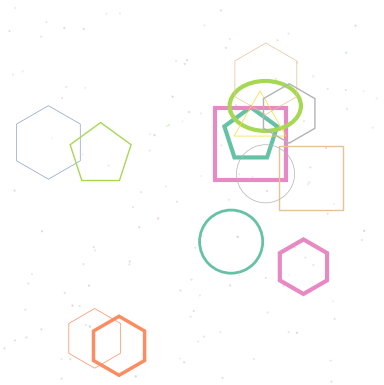[{"shape": "circle", "thickness": 2, "radius": 0.41, "center": [0.6, 0.372]}, {"shape": "pentagon", "thickness": 3, "radius": 0.36, "center": [0.651, 0.649]}, {"shape": "hexagon", "thickness": 0.5, "radius": 0.39, "center": [0.246, 0.121]}, {"shape": "hexagon", "thickness": 2.5, "radius": 0.38, "center": [0.309, 0.102]}, {"shape": "hexagon", "thickness": 0.5, "radius": 0.48, "center": [0.126, 0.63]}, {"shape": "square", "thickness": 3, "radius": 0.46, "center": [0.651, 0.626]}, {"shape": "hexagon", "thickness": 3, "radius": 0.35, "center": [0.788, 0.307]}, {"shape": "oval", "thickness": 3, "radius": 0.46, "center": [0.689, 0.725]}, {"shape": "pentagon", "thickness": 1, "radius": 0.42, "center": [0.261, 0.598]}, {"shape": "triangle", "thickness": 0.5, "radius": 0.39, "center": [0.676, 0.686]}, {"shape": "square", "thickness": 1, "radius": 0.42, "center": [0.808, 0.537]}, {"shape": "hexagon", "thickness": 0.5, "radius": 0.46, "center": [0.69, 0.795]}, {"shape": "hexagon", "thickness": 1, "radius": 0.39, "center": [0.751, 0.705]}, {"shape": "circle", "thickness": 0.5, "radius": 0.38, "center": [0.69, 0.549]}]